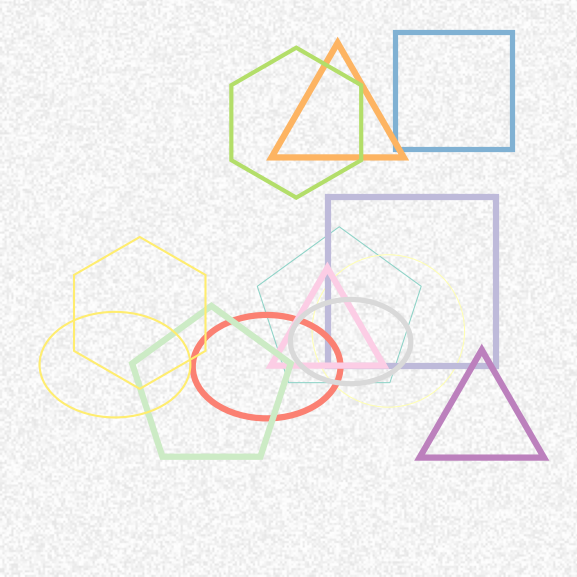[{"shape": "pentagon", "thickness": 0.5, "radius": 0.75, "center": [0.587, 0.457]}, {"shape": "circle", "thickness": 0.5, "radius": 0.66, "center": [0.672, 0.426]}, {"shape": "square", "thickness": 3, "radius": 0.73, "center": [0.713, 0.512]}, {"shape": "oval", "thickness": 3, "radius": 0.64, "center": [0.462, 0.364]}, {"shape": "square", "thickness": 2.5, "radius": 0.51, "center": [0.785, 0.843]}, {"shape": "triangle", "thickness": 3, "radius": 0.66, "center": [0.585, 0.793]}, {"shape": "hexagon", "thickness": 2, "radius": 0.65, "center": [0.513, 0.787]}, {"shape": "triangle", "thickness": 3, "radius": 0.56, "center": [0.567, 0.422]}, {"shape": "oval", "thickness": 2.5, "radius": 0.52, "center": [0.607, 0.408]}, {"shape": "triangle", "thickness": 3, "radius": 0.62, "center": [0.834, 0.269]}, {"shape": "pentagon", "thickness": 3, "radius": 0.72, "center": [0.366, 0.325]}, {"shape": "hexagon", "thickness": 1, "radius": 0.66, "center": [0.242, 0.457]}, {"shape": "oval", "thickness": 1, "radius": 0.65, "center": [0.199, 0.368]}]